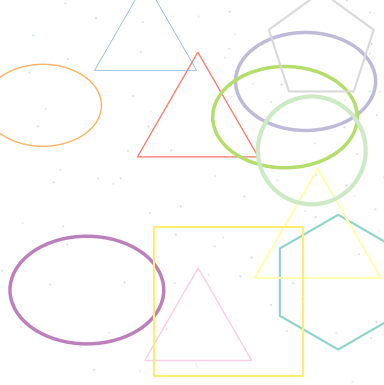[{"shape": "hexagon", "thickness": 1.5, "radius": 0.87, "center": [0.878, 0.267]}, {"shape": "triangle", "thickness": 1.5, "radius": 0.94, "center": [0.825, 0.373]}, {"shape": "oval", "thickness": 2.5, "radius": 0.91, "center": [0.794, 0.788]}, {"shape": "triangle", "thickness": 1, "radius": 0.91, "center": [0.514, 0.683]}, {"shape": "triangle", "thickness": 0.5, "radius": 0.77, "center": [0.378, 0.894]}, {"shape": "oval", "thickness": 1, "radius": 0.76, "center": [0.111, 0.726]}, {"shape": "oval", "thickness": 2.5, "radius": 0.94, "center": [0.74, 0.696]}, {"shape": "triangle", "thickness": 1, "radius": 0.8, "center": [0.515, 0.144]}, {"shape": "pentagon", "thickness": 1.5, "radius": 0.72, "center": [0.834, 0.878]}, {"shape": "oval", "thickness": 2.5, "radius": 1.0, "center": [0.226, 0.247]}, {"shape": "circle", "thickness": 3, "radius": 0.7, "center": [0.81, 0.609]}, {"shape": "square", "thickness": 1.5, "radius": 0.97, "center": [0.594, 0.217]}]